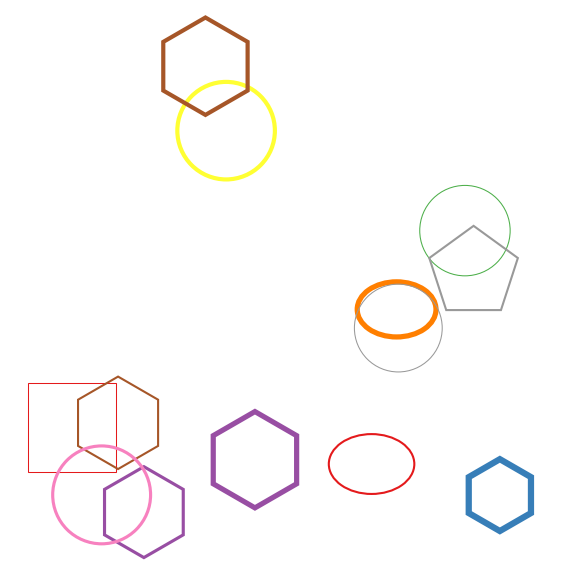[{"shape": "oval", "thickness": 1, "radius": 0.37, "center": [0.643, 0.196]}, {"shape": "square", "thickness": 0.5, "radius": 0.38, "center": [0.125, 0.259]}, {"shape": "hexagon", "thickness": 3, "radius": 0.31, "center": [0.866, 0.142]}, {"shape": "circle", "thickness": 0.5, "radius": 0.39, "center": [0.805, 0.6]}, {"shape": "hexagon", "thickness": 2.5, "radius": 0.42, "center": [0.441, 0.203]}, {"shape": "hexagon", "thickness": 1.5, "radius": 0.39, "center": [0.249, 0.112]}, {"shape": "oval", "thickness": 2.5, "radius": 0.34, "center": [0.687, 0.463]}, {"shape": "circle", "thickness": 2, "radius": 0.42, "center": [0.392, 0.773]}, {"shape": "hexagon", "thickness": 2, "radius": 0.42, "center": [0.356, 0.884]}, {"shape": "hexagon", "thickness": 1, "radius": 0.4, "center": [0.204, 0.267]}, {"shape": "circle", "thickness": 1.5, "radius": 0.42, "center": [0.176, 0.142]}, {"shape": "pentagon", "thickness": 1, "radius": 0.4, "center": [0.82, 0.527]}, {"shape": "circle", "thickness": 0.5, "radius": 0.38, "center": [0.69, 0.431]}]